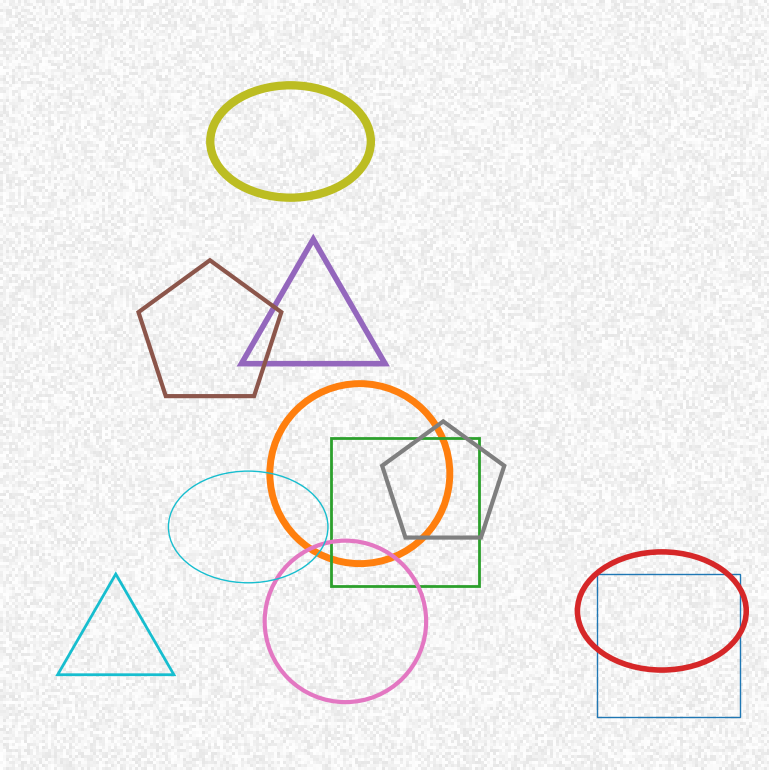[{"shape": "square", "thickness": 0.5, "radius": 0.47, "center": [0.868, 0.161]}, {"shape": "circle", "thickness": 2.5, "radius": 0.58, "center": [0.467, 0.385]}, {"shape": "square", "thickness": 1, "radius": 0.48, "center": [0.526, 0.335]}, {"shape": "oval", "thickness": 2, "radius": 0.55, "center": [0.86, 0.207]}, {"shape": "triangle", "thickness": 2, "radius": 0.54, "center": [0.407, 0.582]}, {"shape": "pentagon", "thickness": 1.5, "radius": 0.49, "center": [0.273, 0.564]}, {"shape": "circle", "thickness": 1.5, "radius": 0.52, "center": [0.449, 0.193]}, {"shape": "pentagon", "thickness": 1.5, "radius": 0.42, "center": [0.576, 0.369]}, {"shape": "oval", "thickness": 3, "radius": 0.52, "center": [0.377, 0.816]}, {"shape": "triangle", "thickness": 1, "radius": 0.44, "center": [0.15, 0.167]}, {"shape": "oval", "thickness": 0.5, "radius": 0.52, "center": [0.322, 0.316]}]